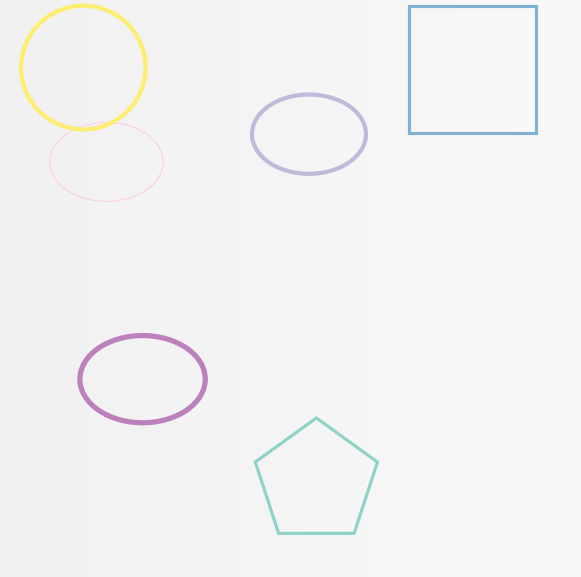[{"shape": "pentagon", "thickness": 1.5, "radius": 0.55, "center": [0.544, 0.165]}, {"shape": "oval", "thickness": 2, "radius": 0.49, "center": [0.532, 0.767]}, {"shape": "square", "thickness": 1.5, "radius": 0.55, "center": [0.813, 0.879]}, {"shape": "oval", "thickness": 0.5, "radius": 0.49, "center": [0.183, 0.719]}, {"shape": "oval", "thickness": 2.5, "radius": 0.54, "center": [0.245, 0.343]}, {"shape": "circle", "thickness": 2, "radius": 0.54, "center": [0.143, 0.882]}]